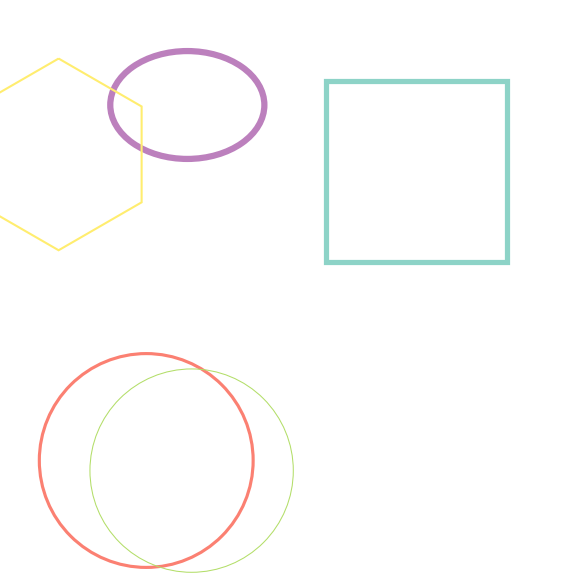[{"shape": "square", "thickness": 2.5, "radius": 0.78, "center": [0.721, 0.702]}, {"shape": "circle", "thickness": 1.5, "radius": 0.93, "center": [0.253, 0.202]}, {"shape": "circle", "thickness": 0.5, "radius": 0.88, "center": [0.332, 0.184]}, {"shape": "oval", "thickness": 3, "radius": 0.67, "center": [0.324, 0.817]}, {"shape": "hexagon", "thickness": 1, "radius": 0.83, "center": [0.101, 0.732]}]